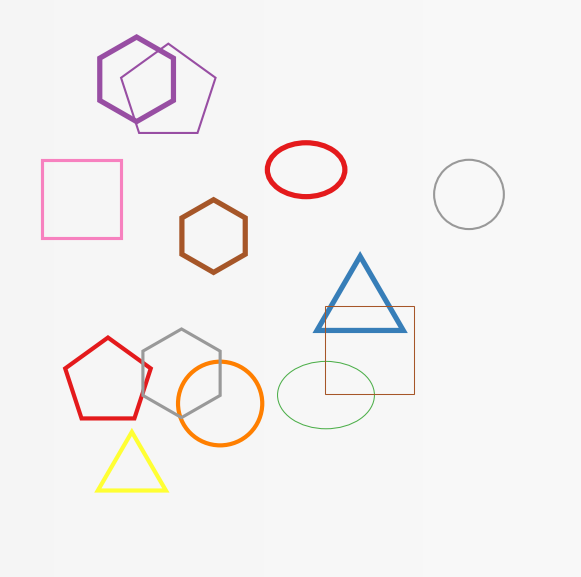[{"shape": "oval", "thickness": 2.5, "radius": 0.33, "center": [0.527, 0.705]}, {"shape": "pentagon", "thickness": 2, "radius": 0.39, "center": [0.186, 0.337]}, {"shape": "triangle", "thickness": 2.5, "radius": 0.43, "center": [0.62, 0.47]}, {"shape": "oval", "thickness": 0.5, "radius": 0.42, "center": [0.561, 0.315]}, {"shape": "pentagon", "thickness": 1, "radius": 0.43, "center": [0.29, 0.838]}, {"shape": "hexagon", "thickness": 2.5, "radius": 0.37, "center": [0.235, 0.862]}, {"shape": "circle", "thickness": 2, "radius": 0.36, "center": [0.379, 0.3]}, {"shape": "triangle", "thickness": 2, "radius": 0.34, "center": [0.227, 0.184]}, {"shape": "hexagon", "thickness": 2.5, "radius": 0.31, "center": [0.367, 0.59]}, {"shape": "square", "thickness": 0.5, "radius": 0.38, "center": [0.636, 0.393]}, {"shape": "square", "thickness": 1.5, "radius": 0.34, "center": [0.14, 0.654]}, {"shape": "hexagon", "thickness": 1.5, "radius": 0.38, "center": [0.312, 0.353]}, {"shape": "circle", "thickness": 1, "radius": 0.3, "center": [0.807, 0.662]}]